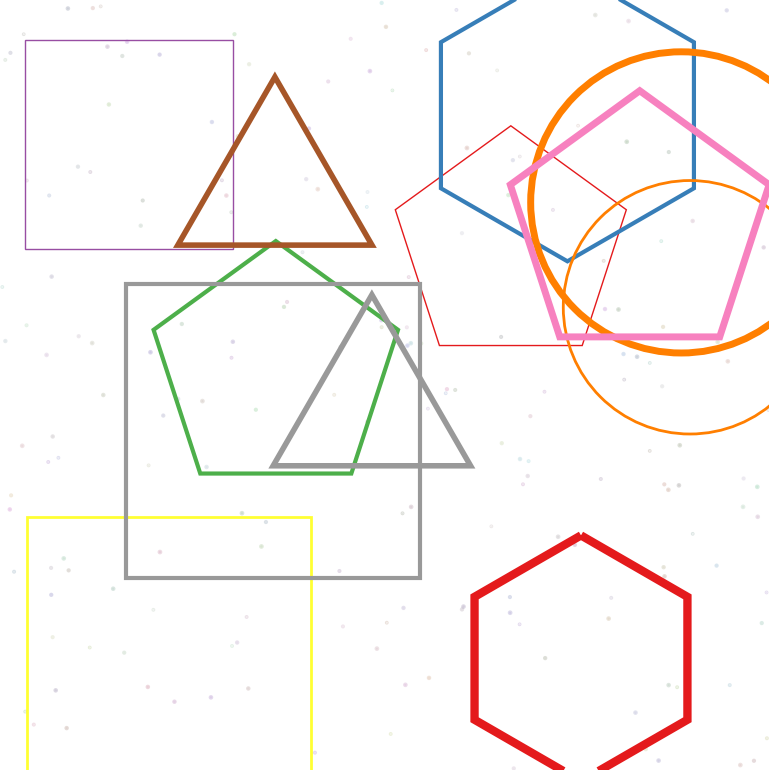[{"shape": "hexagon", "thickness": 3, "radius": 0.8, "center": [0.755, 0.145]}, {"shape": "pentagon", "thickness": 0.5, "radius": 0.79, "center": [0.663, 0.679]}, {"shape": "hexagon", "thickness": 1.5, "radius": 0.95, "center": [0.737, 0.85]}, {"shape": "pentagon", "thickness": 1.5, "radius": 0.83, "center": [0.358, 0.52]}, {"shape": "square", "thickness": 0.5, "radius": 0.68, "center": [0.168, 0.812]}, {"shape": "circle", "thickness": 2.5, "radius": 0.98, "center": [0.885, 0.737]}, {"shape": "circle", "thickness": 1, "radius": 0.82, "center": [0.896, 0.601]}, {"shape": "square", "thickness": 1, "radius": 0.92, "center": [0.219, 0.145]}, {"shape": "triangle", "thickness": 2, "radius": 0.73, "center": [0.357, 0.754]}, {"shape": "pentagon", "thickness": 2.5, "radius": 0.88, "center": [0.831, 0.705]}, {"shape": "square", "thickness": 1.5, "radius": 0.95, "center": [0.354, 0.44]}, {"shape": "triangle", "thickness": 2, "radius": 0.74, "center": [0.483, 0.469]}]